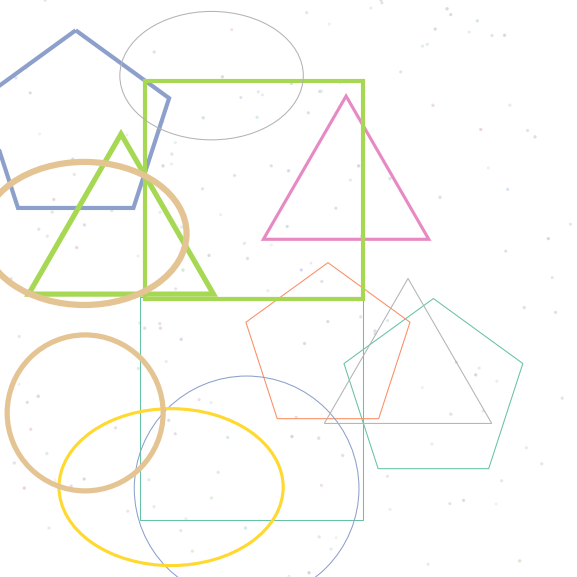[{"shape": "square", "thickness": 0.5, "radius": 0.97, "center": [0.435, 0.291]}, {"shape": "pentagon", "thickness": 0.5, "radius": 0.81, "center": [0.75, 0.319]}, {"shape": "pentagon", "thickness": 0.5, "radius": 0.75, "center": [0.568, 0.395]}, {"shape": "pentagon", "thickness": 2, "radius": 0.85, "center": [0.131, 0.777]}, {"shape": "circle", "thickness": 0.5, "radius": 0.97, "center": [0.427, 0.153]}, {"shape": "triangle", "thickness": 1.5, "radius": 0.83, "center": [0.599, 0.667]}, {"shape": "square", "thickness": 2, "radius": 0.95, "center": [0.439, 0.67]}, {"shape": "triangle", "thickness": 2.5, "radius": 0.92, "center": [0.21, 0.582]}, {"shape": "oval", "thickness": 1.5, "radius": 0.97, "center": [0.296, 0.156]}, {"shape": "circle", "thickness": 2.5, "radius": 0.68, "center": [0.147, 0.284]}, {"shape": "oval", "thickness": 3, "radius": 0.88, "center": [0.146, 0.595]}, {"shape": "triangle", "thickness": 0.5, "radius": 0.84, "center": [0.707, 0.35]}, {"shape": "oval", "thickness": 0.5, "radius": 0.79, "center": [0.366, 0.868]}]